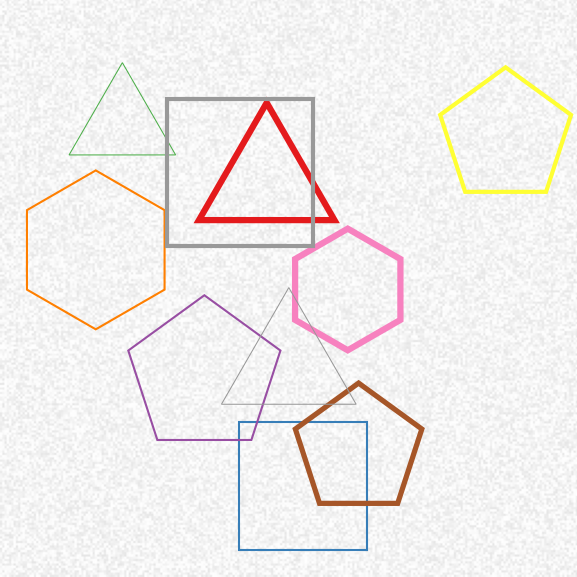[{"shape": "triangle", "thickness": 3, "radius": 0.68, "center": [0.462, 0.686]}, {"shape": "square", "thickness": 1, "radius": 0.55, "center": [0.525, 0.158]}, {"shape": "triangle", "thickness": 0.5, "radius": 0.53, "center": [0.212, 0.784]}, {"shape": "pentagon", "thickness": 1, "radius": 0.69, "center": [0.354, 0.349]}, {"shape": "hexagon", "thickness": 1, "radius": 0.69, "center": [0.166, 0.566]}, {"shape": "pentagon", "thickness": 2, "radius": 0.6, "center": [0.876, 0.763]}, {"shape": "pentagon", "thickness": 2.5, "radius": 0.58, "center": [0.621, 0.221]}, {"shape": "hexagon", "thickness": 3, "radius": 0.53, "center": [0.602, 0.498]}, {"shape": "triangle", "thickness": 0.5, "radius": 0.67, "center": [0.5, 0.366]}, {"shape": "square", "thickness": 2, "radius": 0.63, "center": [0.416, 0.7]}]